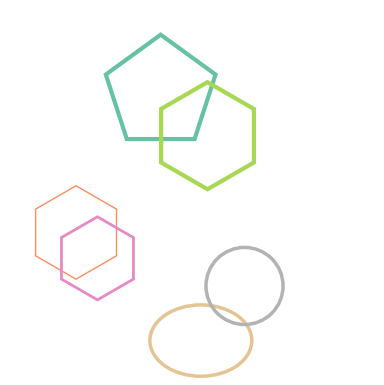[{"shape": "pentagon", "thickness": 3, "radius": 0.75, "center": [0.417, 0.76]}, {"shape": "hexagon", "thickness": 1, "radius": 0.61, "center": [0.198, 0.396]}, {"shape": "hexagon", "thickness": 2, "radius": 0.54, "center": [0.253, 0.329]}, {"shape": "hexagon", "thickness": 3, "radius": 0.7, "center": [0.539, 0.647]}, {"shape": "oval", "thickness": 2.5, "radius": 0.66, "center": [0.522, 0.115]}, {"shape": "circle", "thickness": 2.5, "radius": 0.5, "center": [0.635, 0.257]}]